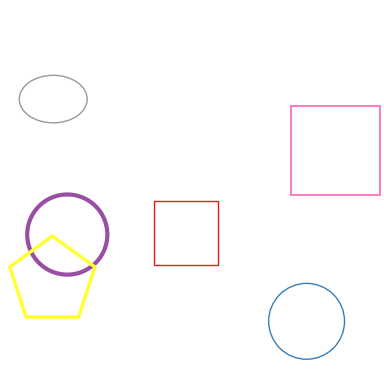[{"shape": "square", "thickness": 1, "radius": 0.41, "center": [0.483, 0.394]}, {"shape": "circle", "thickness": 1, "radius": 0.49, "center": [0.796, 0.165]}, {"shape": "circle", "thickness": 3, "radius": 0.52, "center": [0.175, 0.391]}, {"shape": "pentagon", "thickness": 2.5, "radius": 0.58, "center": [0.136, 0.271]}, {"shape": "square", "thickness": 1.5, "radius": 0.58, "center": [0.871, 0.609]}, {"shape": "oval", "thickness": 1, "radius": 0.44, "center": [0.138, 0.743]}]